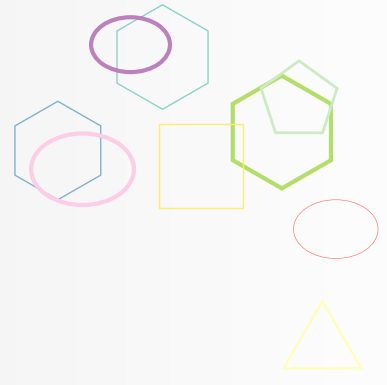[{"shape": "hexagon", "thickness": 1, "radius": 0.68, "center": [0.419, 0.852]}, {"shape": "triangle", "thickness": 1.5, "radius": 0.58, "center": [0.832, 0.101]}, {"shape": "oval", "thickness": 0.5, "radius": 0.55, "center": [0.867, 0.405]}, {"shape": "hexagon", "thickness": 1, "radius": 0.64, "center": [0.149, 0.609]}, {"shape": "hexagon", "thickness": 3, "radius": 0.73, "center": [0.727, 0.657]}, {"shape": "oval", "thickness": 3, "radius": 0.66, "center": [0.213, 0.56]}, {"shape": "oval", "thickness": 3, "radius": 0.51, "center": [0.337, 0.884]}, {"shape": "pentagon", "thickness": 2, "radius": 0.52, "center": [0.772, 0.739]}, {"shape": "square", "thickness": 1, "radius": 0.54, "center": [0.519, 0.569]}]